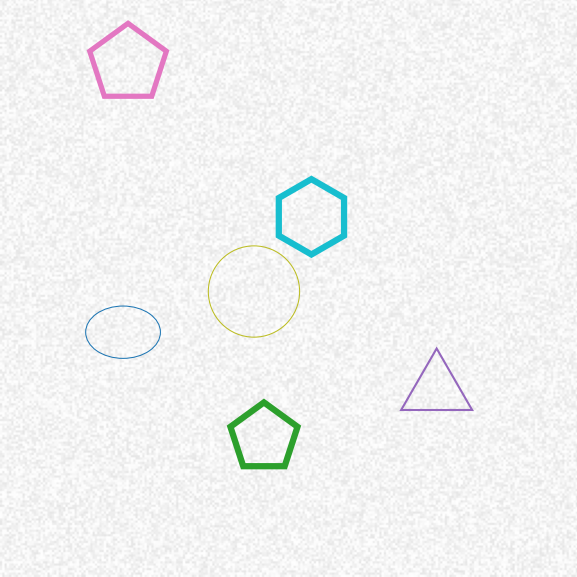[{"shape": "oval", "thickness": 0.5, "radius": 0.32, "center": [0.213, 0.424]}, {"shape": "pentagon", "thickness": 3, "radius": 0.31, "center": [0.457, 0.241]}, {"shape": "triangle", "thickness": 1, "radius": 0.35, "center": [0.756, 0.325]}, {"shape": "pentagon", "thickness": 2.5, "radius": 0.35, "center": [0.222, 0.889]}, {"shape": "circle", "thickness": 0.5, "radius": 0.4, "center": [0.44, 0.494]}, {"shape": "hexagon", "thickness": 3, "radius": 0.33, "center": [0.539, 0.624]}]